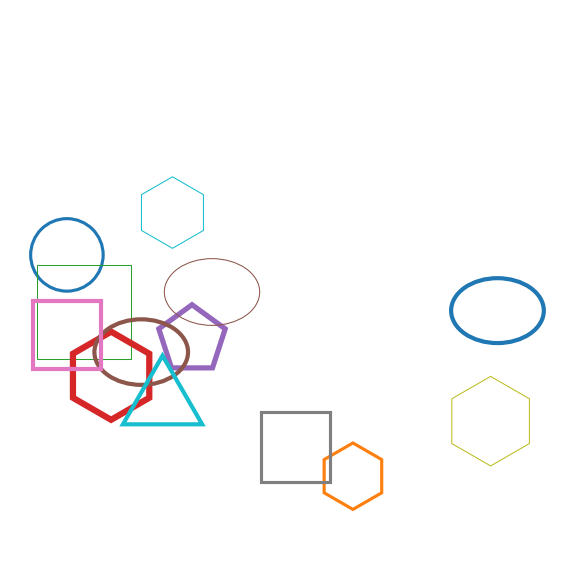[{"shape": "circle", "thickness": 1.5, "radius": 0.31, "center": [0.116, 0.558]}, {"shape": "oval", "thickness": 2, "radius": 0.4, "center": [0.861, 0.461]}, {"shape": "hexagon", "thickness": 1.5, "radius": 0.29, "center": [0.611, 0.175]}, {"shape": "square", "thickness": 0.5, "radius": 0.41, "center": [0.145, 0.459]}, {"shape": "hexagon", "thickness": 3, "radius": 0.38, "center": [0.192, 0.349]}, {"shape": "pentagon", "thickness": 2.5, "radius": 0.3, "center": [0.332, 0.411]}, {"shape": "oval", "thickness": 0.5, "radius": 0.41, "center": [0.367, 0.493]}, {"shape": "oval", "thickness": 2, "radius": 0.41, "center": [0.245, 0.389]}, {"shape": "square", "thickness": 2, "radius": 0.29, "center": [0.116, 0.42]}, {"shape": "square", "thickness": 1.5, "radius": 0.3, "center": [0.512, 0.226]}, {"shape": "hexagon", "thickness": 0.5, "radius": 0.39, "center": [0.85, 0.27]}, {"shape": "triangle", "thickness": 2, "radius": 0.4, "center": [0.281, 0.304]}, {"shape": "hexagon", "thickness": 0.5, "radius": 0.31, "center": [0.299, 0.631]}]